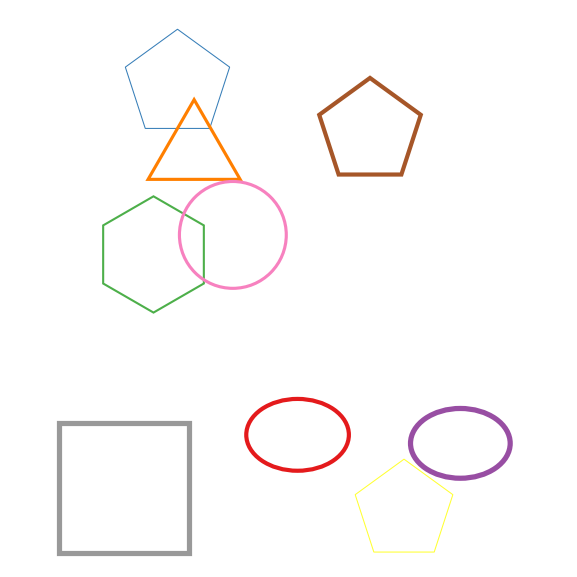[{"shape": "oval", "thickness": 2, "radius": 0.44, "center": [0.515, 0.246]}, {"shape": "pentagon", "thickness": 0.5, "radius": 0.47, "center": [0.307, 0.854]}, {"shape": "hexagon", "thickness": 1, "radius": 0.5, "center": [0.266, 0.559]}, {"shape": "oval", "thickness": 2.5, "radius": 0.43, "center": [0.797, 0.231]}, {"shape": "triangle", "thickness": 1.5, "radius": 0.46, "center": [0.336, 0.735]}, {"shape": "pentagon", "thickness": 0.5, "radius": 0.44, "center": [0.7, 0.115]}, {"shape": "pentagon", "thickness": 2, "radius": 0.46, "center": [0.641, 0.772]}, {"shape": "circle", "thickness": 1.5, "radius": 0.46, "center": [0.403, 0.592]}, {"shape": "square", "thickness": 2.5, "radius": 0.56, "center": [0.215, 0.154]}]